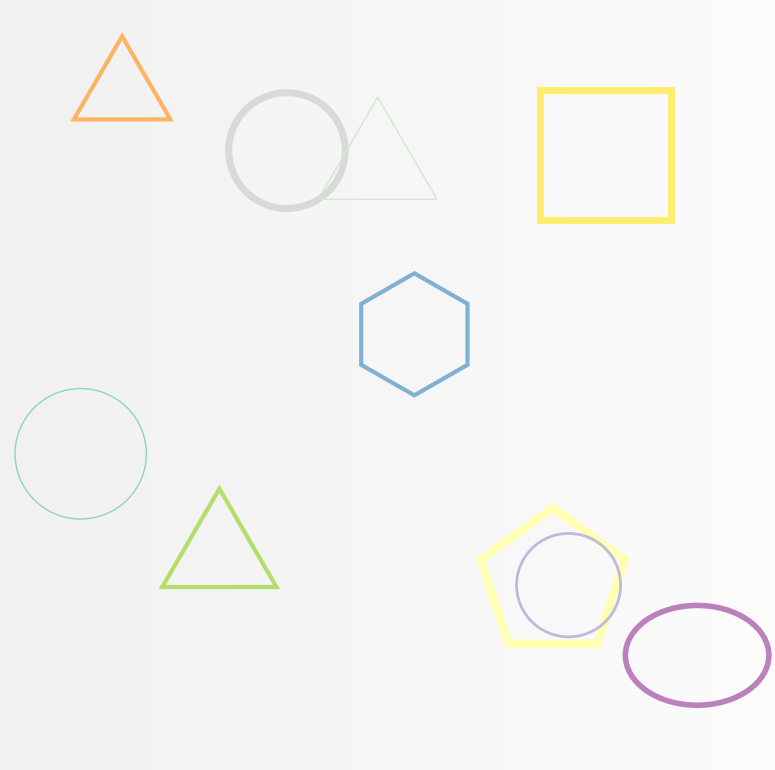[{"shape": "circle", "thickness": 0.5, "radius": 0.42, "center": [0.104, 0.411]}, {"shape": "pentagon", "thickness": 3, "radius": 0.49, "center": [0.713, 0.243]}, {"shape": "circle", "thickness": 1, "radius": 0.34, "center": [0.734, 0.24]}, {"shape": "hexagon", "thickness": 1.5, "radius": 0.4, "center": [0.535, 0.566]}, {"shape": "triangle", "thickness": 1.5, "radius": 0.36, "center": [0.158, 0.881]}, {"shape": "triangle", "thickness": 1.5, "radius": 0.43, "center": [0.283, 0.28]}, {"shape": "circle", "thickness": 2.5, "radius": 0.38, "center": [0.37, 0.804]}, {"shape": "oval", "thickness": 2, "radius": 0.46, "center": [0.9, 0.149]}, {"shape": "triangle", "thickness": 0.5, "radius": 0.44, "center": [0.487, 0.785]}, {"shape": "square", "thickness": 2.5, "radius": 0.42, "center": [0.781, 0.799]}]